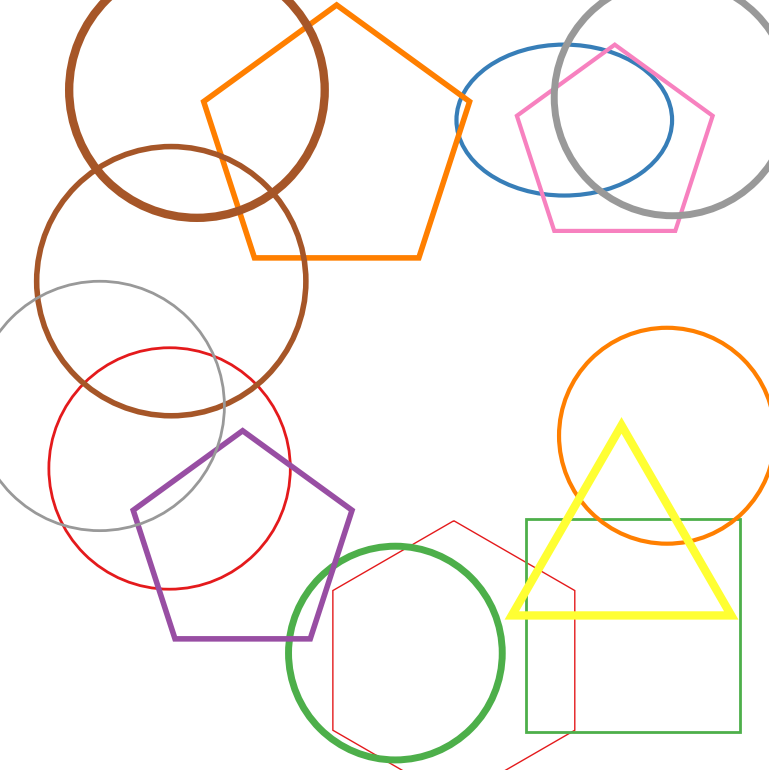[{"shape": "circle", "thickness": 1, "radius": 0.78, "center": [0.22, 0.392]}, {"shape": "hexagon", "thickness": 0.5, "radius": 0.91, "center": [0.589, 0.142]}, {"shape": "oval", "thickness": 1.5, "radius": 0.7, "center": [0.733, 0.844]}, {"shape": "circle", "thickness": 2.5, "radius": 0.69, "center": [0.513, 0.152]}, {"shape": "square", "thickness": 1, "radius": 0.69, "center": [0.822, 0.188]}, {"shape": "pentagon", "thickness": 2, "radius": 0.75, "center": [0.315, 0.291]}, {"shape": "circle", "thickness": 1.5, "radius": 0.7, "center": [0.866, 0.434]}, {"shape": "pentagon", "thickness": 2, "radius": 0.91, "center": [0.437, 0.812]}, {"shape": "triangle", "thickness": 3, "radius": 0.82, "center": [0.807, 0.283]}, {"shape": "circle", "thickness": 3, "radius": 0.83, "center": [0.256, 0.883]}, {"shape": "circle", "thickness": 2, "radius": 0.87, "center": [0.222, 0.635]}, {"shape": "pentagon", "thickness": 1.5, "radius": 0.67, "center": [0.798, 0.808]}, {"shape": "circle", "thickness": 1, "radius": 0.81, "center": [0.129, 0.473]}, {"shape": "circle", "thickness": 2.5, "radius": 0.77, "center": [0.873, 0.873]}]